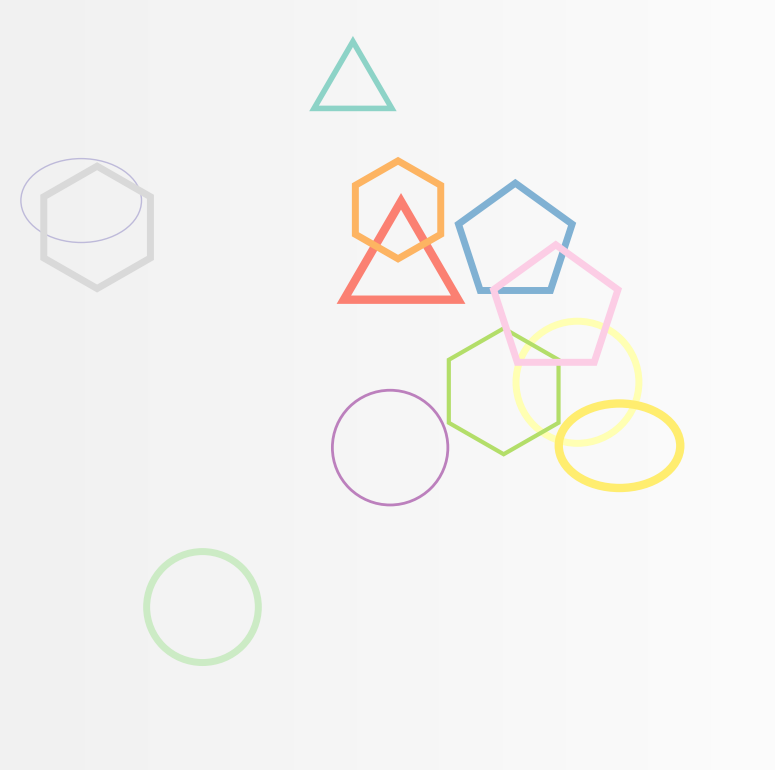[{"shape": "triangle", "thickness": 2, "radius": 0.29, "center": [0.455, 0.888]}, {"shape": "circle", "thickness": 2.5, "radius": 0.4, "center": [0.745, 0.504]}, {"shape": "oval", "thickness": 0.5, "radius": 0.39, "center": [0.105, 0.74]}, {"shape": "triangle", "thickness": 3, "radius": 0.43, "center": [0.517, 0.653]}, {"shape": "pentagon", "thickness": 2.5, "radius": 0.39, "center": [0.665, 0.685]}, {"shape": "hexagon", "thickness": 2.5, "radius": 0.32, "center": [0.514, 0.728]}, {"shape": "hexagon", "thickness": 1.5, "radius": 0.41, "center": [0.65, 0.492]}, {"shape": "pentagon", "thickness": 2.5, "radius": 0.42, "center": [0.717, 0.598]}, {"shape": "hexagon", "thickness": 2.5, "radius": 0.4, "center": [0.125, 0.705]}, {"shape": "circle", "thickness": 1, "radius": 0.37, "center": [0.503, 0.419]}, {"shape": "circle", "thickness": 2.5, "radius": 0.36, "center": [0.261, 0.212]}, {"shape": "oval", "thickness": 3, "radius": 0.39, "center": [0.799, 0.421]}]